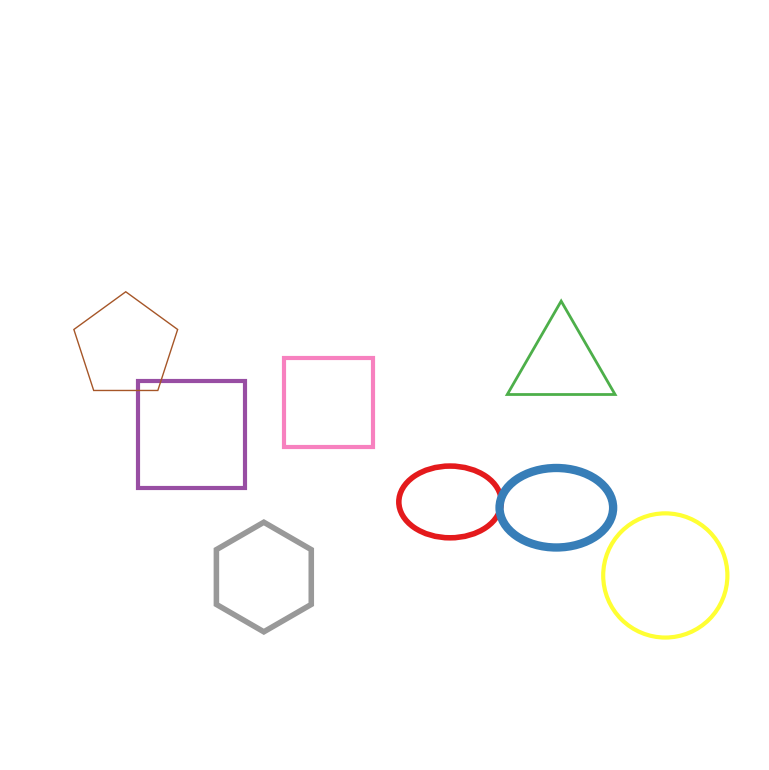[{"shape": "oval", "thickness": 2, "radius": 0.33, "center": [0.585, 0.348]}, {"shape": "oval", "thickness": 3, "radius": 0.37, "center": [0.723, 0.341]}, {"shape": "triangle", "thickness": 1, "radius": 0.4, "center": [0.729, 0.528]}, {"shape": "square", "thickness": 1.5, "radius": 0.35, "center": [0.249, 0.436]}, {"shape": "circle", "thickness": 1.5, "radius": 0.4, "center": [0.864, 0.253]}, {"shape": "pentagon", "thickness": 0.5, "radius": 0.35, "center": [0.163, 0.55]}, {"shape": "square", "thickness": 1.5, "radius": 0.29, "center": [0.427, 0.477]}, {"shape": "hexagon", "thickness": 2, "radius": 0.36, "center": [0.343, 0.251]}]